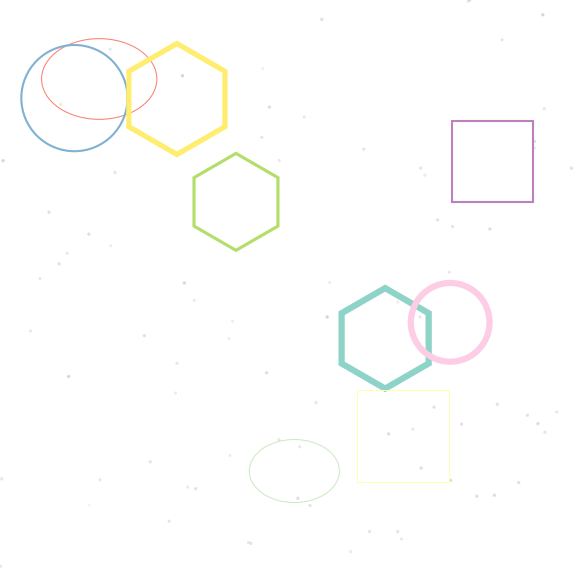[{"shape": "hexagon", "thickness": 3, "radius": 0.44, "center": [0.667, 0.413]}, {"shape": "square", "thickness": 0.5, "radius": 0.4, "center": [0.698, 0.244]}, {"shape": "oval", "thickness": 0.5, "radius": 0.5, "center": [0.172, 0.862]}, {"shape": "circle", "thickness": 1, "radius": 0.46, "center": [0.129, 0.829]}, {"shape": "hexagon", "thickness": 1.5, "radius": 0.42, "center": [0.409, 0.65]}, {"shape": "circle", "thickness": 3, "radius": 0.34, "center": [0.78, 0.441]}, {"shape": "square", "thickness": 1, "radius": 0.35, "center": [0.853, 0.719]}, {"shape": "oval", "thickness": 0.5, "radius": 0.39, "center": [0.51, 0.183]}, {"shape": "hexagon", "thickness": 2.5, "radius": 0.48, "center": [0.306, 0.828]}]